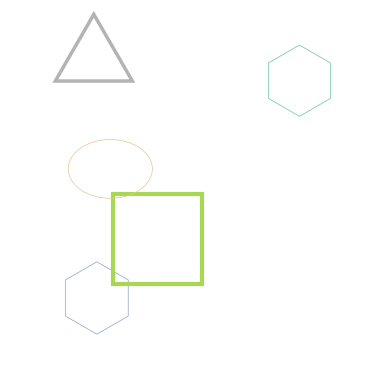[{"shape": "hexagon", "thickness": 0.5, "radius": 0.46, "center": [0.778, 0.79]}, {"shape": "hexagon", "thickness": 0.5, "radius": 0.47, "center": [0.252, 0.226]}, {"shape": "square", "thickness": 3, "radius": 0.58, "center": [0.409, 0.379]}, {"shape": "oval", "thickness": 0.5, "radius": 0.55, "center": [0.287, 0.561]}, {"shape": "triangle", "thickness": 2.5, "radius": 0.58, "center": [0.244, 0.847]}]